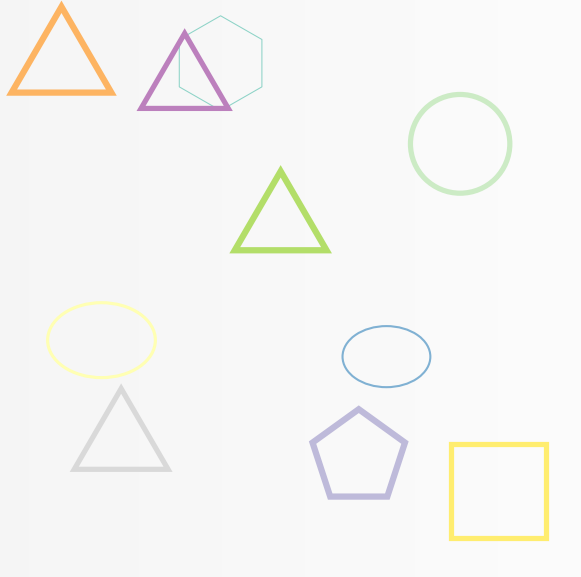[{"shape": "hexagon", "thickness": 0.5, "radius": 0.41, "center": [0.38, 0.89]}, {"shape": "oval", "thickness": 1.5, "radius": 0.46, "center": [0.175, 0.41]}, {"shape": "pentagon", "thickness": 3, "radius": 0.42, "center": [0.617, 0.207]}, {"shape": "oval", "thickness": 1, "radius": 0.38, "center": [0.665, 0.382]}, {"shape": "triangle", "thickness": 3, "radius": 0.5, "center": [0.106, 0.888]}, {"shape": "triangle", "thickness": 3, "radius": 0.46, "center": [0.483, 0.611]}, {"shape": "triangle", "thickness": 2.5, "radius": 0.47, "center": [0.208, 0.233]}, {"shape": "triangle", "thickness": 2.5, "radius": 0.43, "center": [0.318, 0.855]}, {"shape": "circle", "thickness": 2.5, "radius": 0.43, "center": [0.792, 0.75]}, {"shape": "square", "thickness": 2.5, "radius": 0.41, "center": [0.858, 0.149]}]